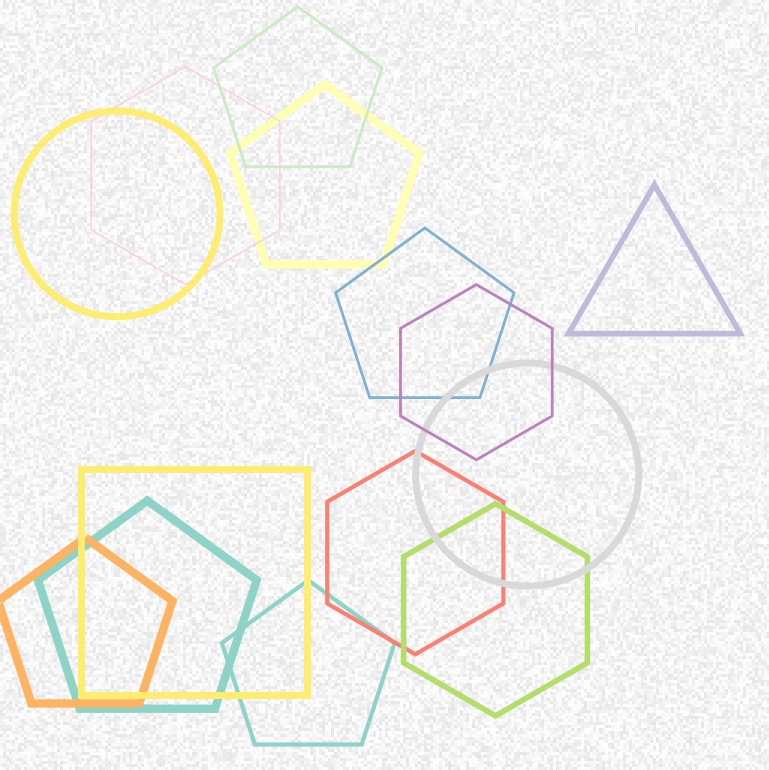[{"shape": "pentagon", "thickness": 1.5, "radius": 0.59, "center": [0.4, 0.129]}, {"shape": "pentagon", "thickness": 3, "radius": 0.75, "center": [0.191, 0.2]}, {"shape": "pentagon", "thickness": 3, "radius": 0.65, "center": [0.422, 0.761]}, {"shape": "triangle", "thickness": 2, "radius": 0.64, "center": [0.85, 0.631]}, {"shape": "hexagon", "thickness": 1.5, "radius": 0.66, "center": [0.539, 0.282]}, {"shape": "pentagon", "thickness": 1, "radius": 0.61, "center": [0.552, 0.582]}, {"shape": "pentagon", "thickness": 3, "radius": 0.6, "center": [0.111, 0.183]}, {"shape": "hexagon", "thickness": 2, "radius": 0.69, "center": [0.644, 0.208]}, {"shape": "hexagon", "thickness": 0.5, "radius": 0.71, "center": [0.241, 0.772]}, {"shape": "circle", "thickness": 2.5, "radius": 0.72, "center": [0.685, 0.384]}, {"shape": "hexagon", "thickness": 1, "radius": 0.57, "center": [0.619, 0.517]}, {"shape": "pentagon", "thickness": 1, "radius": 0.58, "center": [0.387, 0.876]}, {"shape": "square", "thickness": 2.5, "radius": 0.74, "center": [0.252, 0.244]}, {"shape": "circle", "thickness": 2.5, "radius": 0.67, "center": [0.152, 0.722]}]